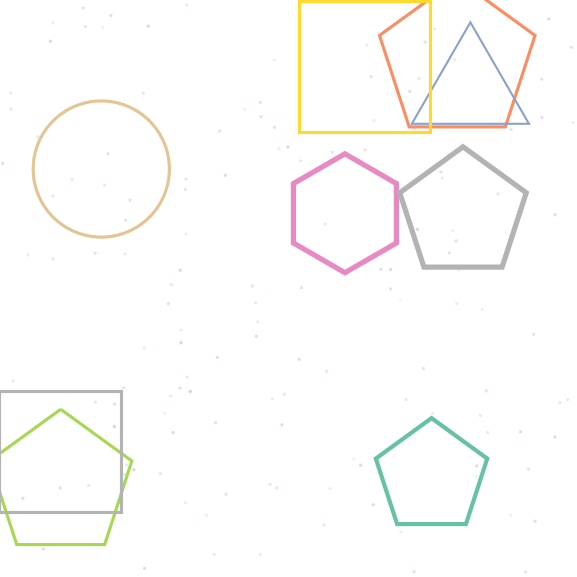[{"shape": "pentagon", "thickness": 2, "radius": 0.51, "center": [0.747, 0.174]}, {"shape": "pentagon", "thickness": 1.5, "radius": 0.71, "center": [0.792, 0.894]}, {"shape": "triangle", "thickness": 1, "radius": 0.59, "center": [0.815, 0.843]}, {"shape": "hexagon", "thickness": 2.5, "radius": 0.51, "center": [0.597, 0.63]}, {"shape": "pentagon", "thickness": 1.5, "radius": 0.65, "center": [0.105, 0.161]}, {"shape": "square", "thickness": 1.5, "radius": 0.57, "center": [0.632, 0.885]}, {"shape": "circle", "thickness": 1.5, "radius": 0.59, "center": [0.175, 0.706]}, {"shape": "pentagon", "thickness": 2.5, "radius": 0.58, "center": [0.802, 0.63]}, {"shape": "square", "thickness": 1.5, "radius": 0.52, "center": [0.104, 0.217]}]